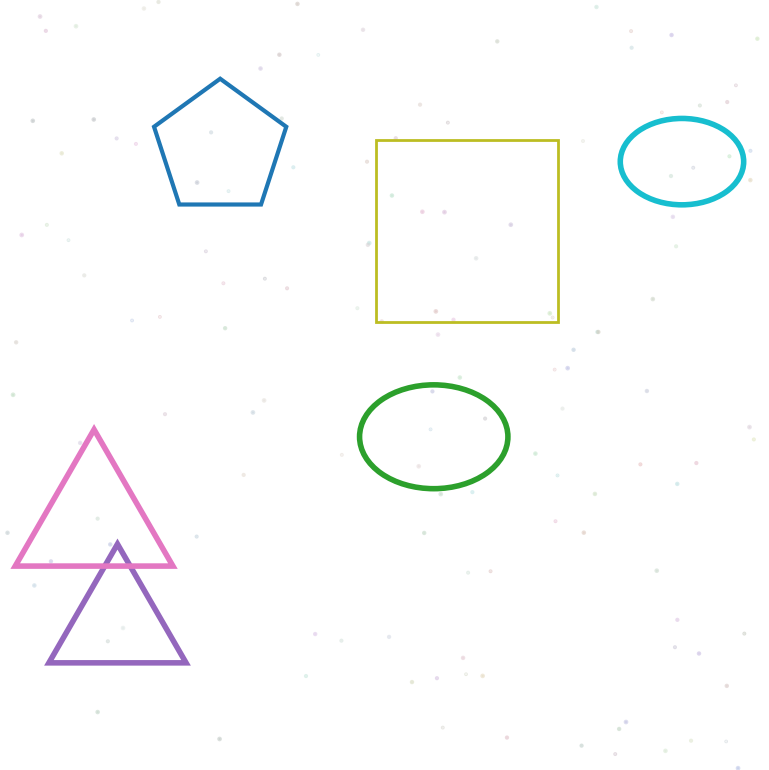[{"shape": "pentagon", "thickness": 1.5, "radius": 0.45, "center": [0.286, 0.807]}, {"shape": "oval", "thickness": 2, "radius": 0.48, "center": [0.563, 0.433]}, {"shape": "triangle", "thickness": 2, "radius": 0.51, "center": [0.153, 0.191]}, {"shape": "triangle", "thickness": 2, "radius": 0.59, "center": [0.122, 0.324]}, {"shape": "square", "thickness": 1, "radius": 0.59, "center": [0.606, 0.7]}, {"shape": "oval", "thickness": 2, "radius": 0.4, "center": [0.886, 0.79]}]